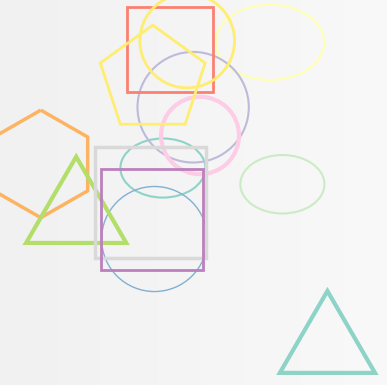[{"shape": "triangle", "thickness": 3, "radius": 0.71, "center": [0.845, 0.102]}, {"shape": "oval", "thickness": 1.5, "radius": 0.55, "center": [0.42, 0.564]}, {"shape": "oval", "thickness": 1.5, "radius": 0.7, "center": [0.697, 0.89]}, {"shape": "circle", "thickness": 1.5, "radius": 0.72, "center": [0.498, 0.722]}, {"shape": "square", "thickness": 2, "radius": 0.55, "center": [0.44, 0.872]}, {"shape": "circle", "thickness": 1, "radius": 0.68, "center": [0.399, 0.379]}, {"shape": "hexagon", "thickness": 2.5, "radius": 0.7, "center": [0.105, 0.574]}, {"shape": "triangle", "thickness": 3, "radius": 0.75, "center": [0.197, 0.444]}, {"shape": "circle", "thickness": 3, "radius": 0.5, "center": [0.516, 0.648]}, {"shape": "square", "thickness": 2.5, "radius": 0.72, "center": [0.388, 0.475]}, {"shape": "square", "thickness": 2, "radius": 0.66, "center": [0.392, 0.43]}, {"shape": "oval", "thickness": 1.5, "radius": 0.54, "center": [0.729, 0.521]}, {"shape": "circle", "thickness": 2, "radius": 0.61, "center": [0.483, 0.894]}, {"shape": "pentagon", "thickness": 2, "radius": 0.71, "center": [0.394, 0.792]}]